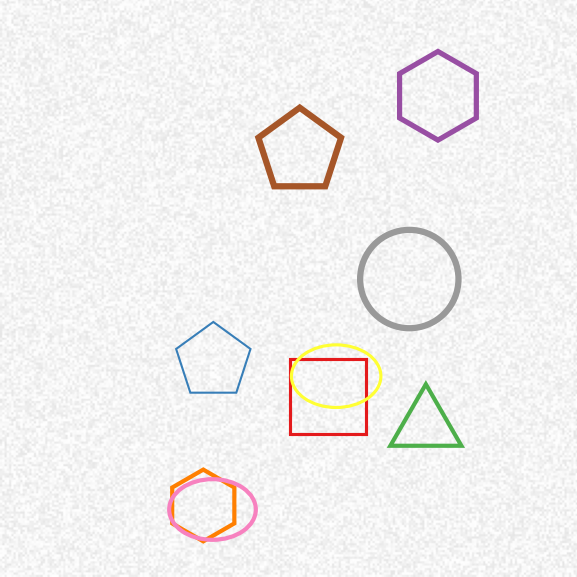[{"shape": "square", "thickness": 1.5, "radius": 0.33, "center": [0.568, 0.313]}, {"shape": "pentagon", "thickness": 1, "radius": 0.34, "center": [0.369, 0.374]}, {"shape": "triangle", "thickness": 2, "radius": 0.36, "center": [0.737, 0.263]}, {"shape": "hexagon", "thickness": 2.5, "radius": 0.38, "center": [0.758, 0.833]}, {"shape": "hexagon", "thickness": 2, "radius": 0.31, "center": [0.352, 0.124]}, {"shape": "oval", "thickness": 1.5, "radius": 0.39, "center": [0.582, 0.348]}, {"shape": "pentagon", "thickness": 3, "radius": 0.38, "center": [0.519, 0.737]}, {"shape": "oval", "thickness": 2, "radius": 0.38, "center": [0.368, 0.117]}, {"shape": "circle", "thickness": 3, "radius": 0.43, "center": [0.709, 0.516]}]